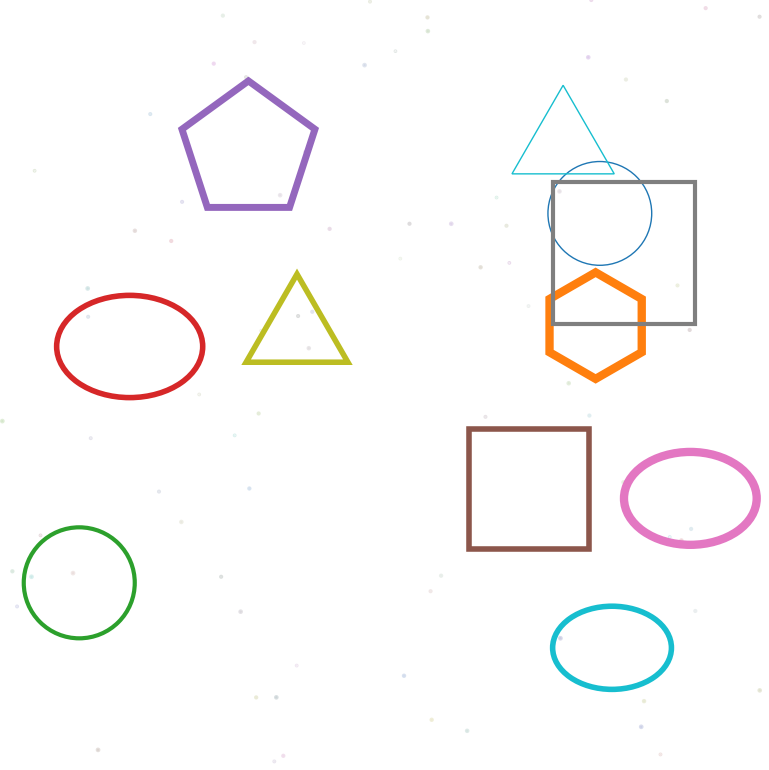[{"shape": "circle", "thickness": 0.5, "radius": 0.34, "center": [0.779, 0.723]}, {"shape": "hexagon", "thickness": 3, "radius": 0.35, "center": [0.774, 0.577]}, {"shape": "circle", "thickness": 1.5, "radius": 0.36, "center": [0.103, 0.243]}, {"shape": "oval", "thickness": 2, "radius": 0.47, "center": [0.168, 0.55]}, {"shape": "pentagon", "thickness": 2.5, "radius": 0.45, "center": [0.323, 0.804]}, {"shape": "square", "thickness": 2, "radius": 0.39, "center": [0.687, 0.365]}, {"shape": "oval", "thickness": 3, "radius": 0.43, "center": [0.897, 0.353]}, {"shape": "square", "thickness": 1.5, "radius": 0.46, "center": [0.811, 0.671]}, {"shape": "triangle", "thickness": 2, "radius": 0.38, "center": [0.386, 0.568]}, {"shape": "triangle", "thickness": 0.5, "radius": 0.38, "center": [0.731, 0.813]}, {"shape": "oval", "thickness": 2, "radius": 0.39, "center": [0.795, 0.159]}]